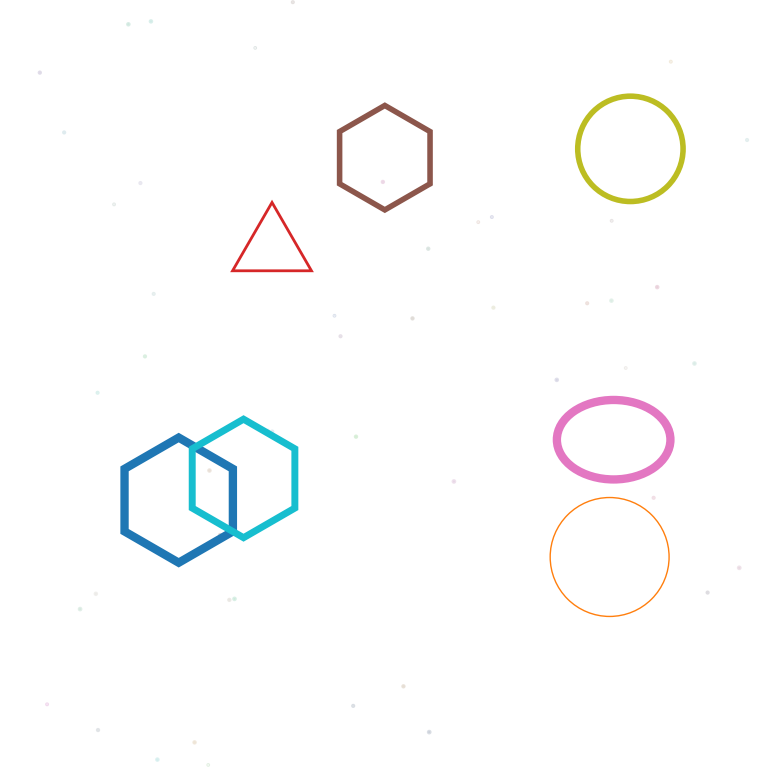[{"shape": "hexagon", "thickness": 3, "radius": 0.41, "center": [0.232, 0.35]}, {"shape": "circle", "thickness": 0.5, "radius": 0.39, "center": [0.792, 0.277]}, {"shape": "triangle", "thickness": 1, "radius": 0.3, "center": [0.353, 0.678]}, {"shape": "hexagon", "thickness": 2, "radius": 0.34, "center": [0.5, 0.795]}, {"shape": "oval", "thickness": 3, "radius": 0.37, "center": [0.797, 0.429]}, {"shape": "circle", "thickness": 2, "radius": 0.34, "center": [0.819, 0.807]}, {"shape": "hexagon", "thickness": 2.5, "radius": 0.38, "center": [0.316, 0.379]}]